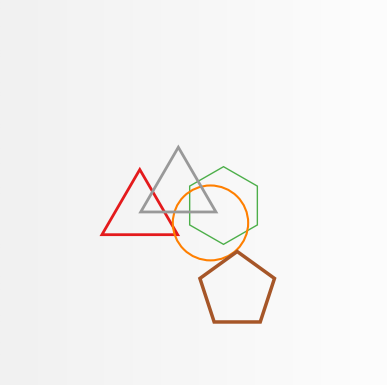[{"shape": "triangle", "thickness": 2, "radius": 0.56, "center": [0.361, 0.447]}, {"shape": "hexagon", "thickness": 1, "radius": 0.5, "center": [0.577, 0.466]}, {"shape": "circle", "thickness": 1.5, "radius": 0.49, "center": [0.543, 0.421]}, {"shape": "pentagon", "thickness": 2.5, "radius": 0.51, "center": [0.612, 0.246]}, {"shape": "triangle", "thickness": 2, "radius": 0.56, "center": [0.46, 0.505]}]